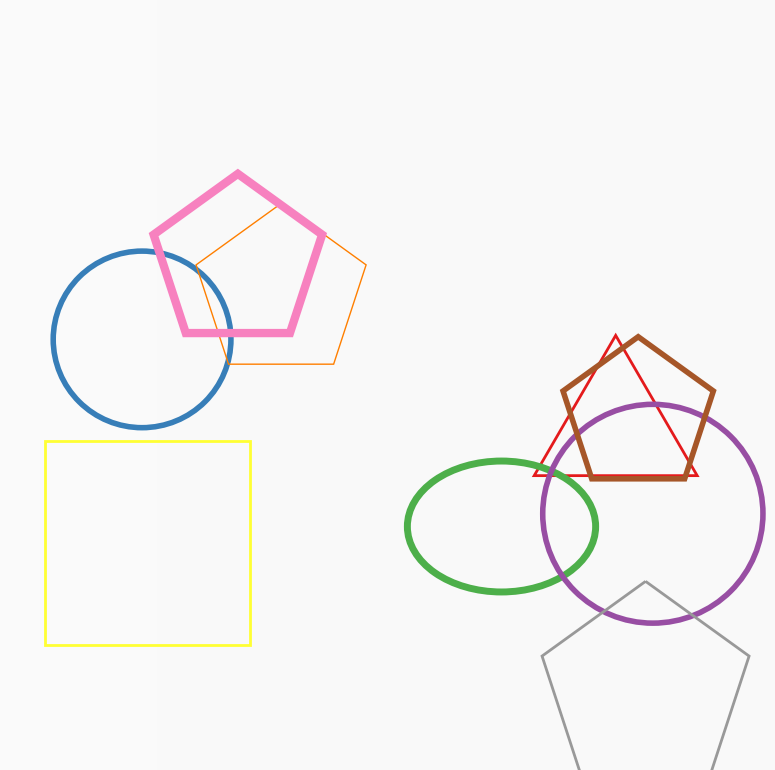[{"shape": "triangle", "thickness": 1, "radius": 0.61, "center": [0.794, 0.443]}, {"shape": "circle", "thickness": 2, "radius": 0.57, "center": [0.183, 0.559]}, {"shape": "oval", "thickness": 2.5, "radius": 0.61, "center": [0.647, 0.316]}, {"shape": "circle", "thickness": 2, "radius": 0.71, "center": [0.842, 0.333]}, {"shape": "pentagon", "thickness": 0.5, "radius": 0.58, "center": [0.363, 0.62]}, {"shape": "square", "thickness": 1, "radius": 0.66, "center": [0.191, 0.295]}, {"shape": "pentagon", "thickness": 2, "radius": 0.51, "center": [0.823, 0.461]}, {"shape": "pentagon", "thickness": 3, "radius": 0.57, "center": [0.307, 0.66]}, {"shape": "pentagon", "thickness": 1, "radius": 0.7, "center": [0.833, 0.105]}]